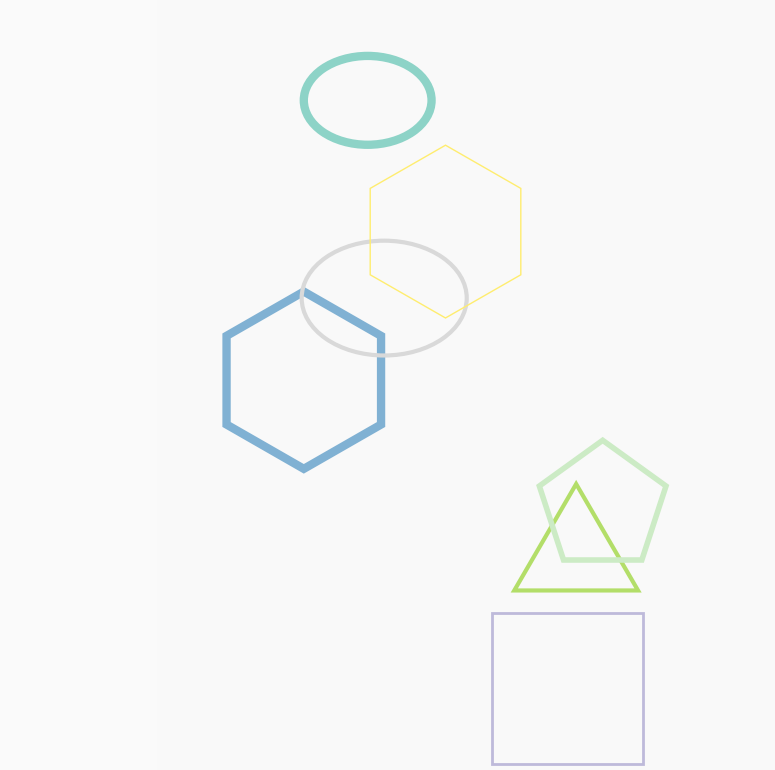[{"shape": "oval", "thickness": 3, "radius": 0.41, "center": [0.474, 0.87]}, {"shape": "square", "thickness": 1, "radius": 0.49, "center": [0.733, 0.106]}, {"shape": "hexagon", "thickness": 3, "radius": 0.58, "center": [0.392, 0.506]}, {"shape": "triangle", "thickness": 1.5, "radius": 0.46, "center": [0.743, 0.279]}, {"shape": "oval", "thickness": 1.5, "radius": 0.53, "center": [0.496, 0.613]}, {"shape": "pentagon", "thickness": 2, "radius": 0.43, "center": [0.778, 0.342]}, {"shape": "hexagon", "thickness": 0.5, "radius": 0.56, "center": [0.575, 0.699]}]